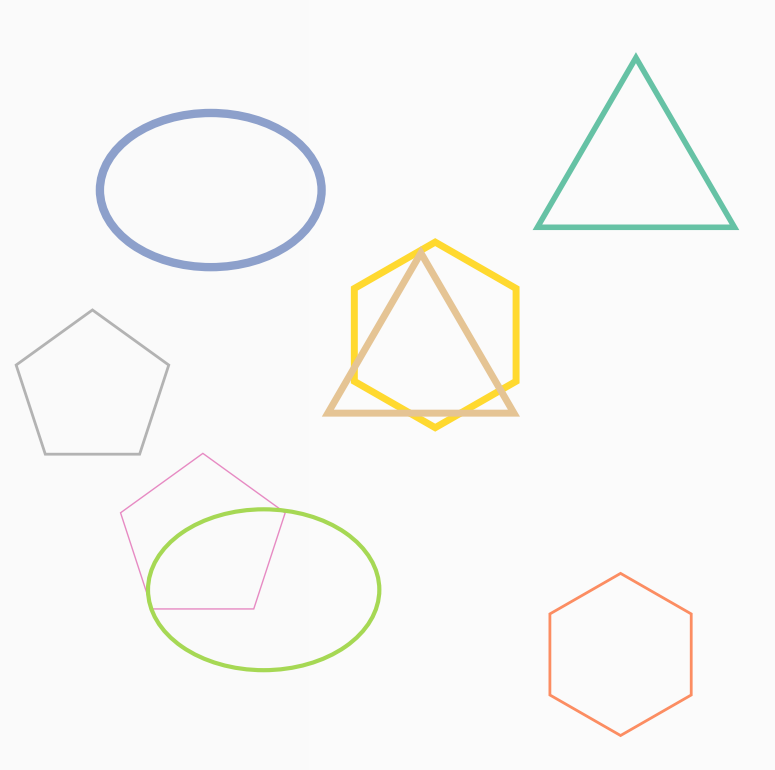[{"shape": "triangle", "thickness": 2, "radius": 0.73, "center": [0.821, 0.778]}, {"shape": "hexagon", "thickness": 1, "radius": 0.53, "center": [0.801, 0.15]}, {"shape": "oval", "thickness": 3, "radius": 0.72, "center": [0.272, 0.753]}, {"shape": "pentagon", "thickness": 0.5, "radius": 0.56, "center": [0.262, 0.3]}, {"shape": "oval", "thickness": 1.5, "radius": 0.75, "center": [0.34, 0.234]}, {"shape": "hexagon", "thickness": 2.5, "radius": 0.6, "center": [0.562, 0.565]}, {"shape": "triangle", "thickness": 2.5, "radius": 0.69, "center": [0.543, 0.533]}, {"shape": "pentagon", "thickness": 1, "radius": 0.52, "center": [0.119, 0.494]}]